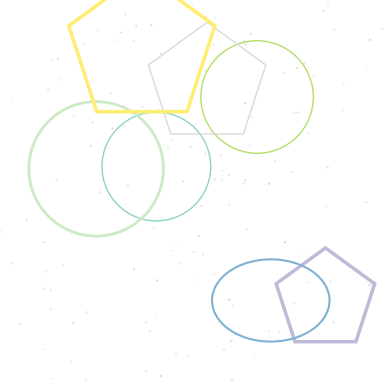[{"shape": "circle", "thickness": 1, "radius": 0.71, "center": [0.406, 0.568]}, {"shape": "pentagon", "thickness": 2.5, "radius": 0.67, "center": [0.845, 0.221]}, {"shape": "oval", "thickness": 1.5, "radius": 0.76, "center": [0.703, 0.22]}, {"shape": "circle", "thickness": 1, "radius": 0.73, "center": [0.668, 0.748]}, {"shape": "pentagon", "thickness": 1, "radius": 0.8, "center": [0.538, 0.782]}, {"shape": "circle", "thickness": 2, "radius": 0.87, "center": [0.25, 0.561]}, {"shape": "pentagon", "thickness": 2.5, "radius": 1.0, "center": [0.368, 0.871]}]